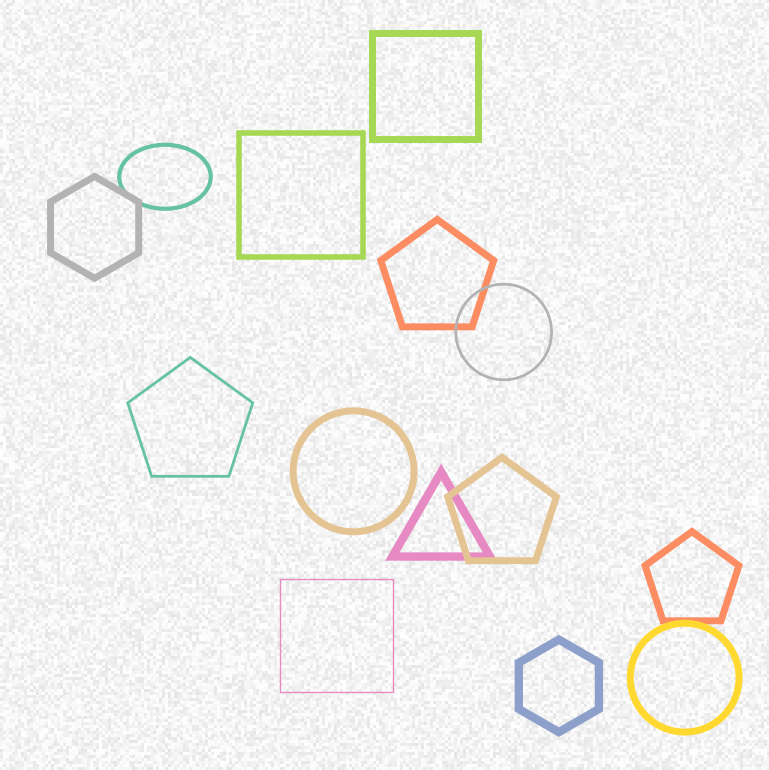[{"shape": "pentagon", "thickness": 1, "radius": 0.43, "center": [0.247, 0.45]}, {"shape": "oval", "thickness": 1.5, "radius": 0.3, "center": [0.214, 0.77]}, {"shape": "pentagon", "thickness": 2.5, "radius": 0.32, "center": [0.899, 0.246]}, {"shape": "pentagon", "thickness": 2.5, "radius": 0.39, "center": [0.568, 0.638]}, {"shape": "hexagon", "thickness": 3, "radius": 0.3, "center": [0.726, 0.109]}, {"shape": "triangle", "thickness": 3, "radius": 0.37, "center": [0.573, 0.314]}, {"shape": "square", "thickness": 0.5, "radius": 0.37, "center": [0.437, 0.174]}, {"shape": "square", "thickness": 2, "radius": 0.4, "center": [0.391, 0.747]}, {"shape": "square", "thickness": 2.5, "radius": 0.34, "center": [0.552, 0.889]}, {"shape": "circle", "thickness": 2.5, "radius": 0.35, "center": [0.889, 0.12]}, {"shape": "pentagon", "thickness": 2.5, "radius": 0.37, "center": [0.652, 0.332]}, {"shape": "circle", "thickness": 2.5, "radius": 0.39, "center": [0.459, 0.388]}, {"shape": "hexagon", "thickness": 2.5, "radius": 0.33, "center": [0.123, 0.705]}, {"shape": "circle", "thickness": 1, "radius": 0.31, "center": [0.654, 0.569]}]